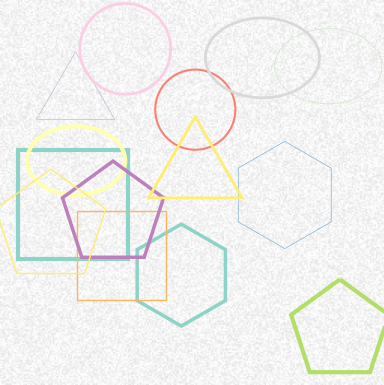[{"shape": "square", "thickness": 3, "radius": 0.71, "center": [0.19, 0.47]}, {"shape": "hexagon", "thickness": 2.5, "radius": 0.66, "center": [0.471, 0.285]}, {"shape": "oval", "thickness": 3, "radius": 0.64, "center": [0.198, 0.583]}, {"shape": "triangle", "thickness": 0.5, "radius": 0.59, "center": [0.196, 0.748]}, {"shape": "circle", "thickness": 1.5, "radius": 0.52, "center": [0.507, 0.715]}, {"shape": "hexagon", "thickness": 0.5, "radius": 0.7, "center": [0.74, 0.494]}, {"shape": "square", "thickness": 1, "radius": 0.58, "center": [0.316, 0.337]}, {"shape": "pentagon", "thickness": 3, "radius": 0.67, "center": [0.883, 0.141]}, {"shape": "circle", "thickness": 2, "radius": 0.59, "center": [0.325, 0.873]}, {"shape": "oval", "thickness": 2, "radius": 0.74, "center": [0.682, 0.85]}, {"shape": "pentagon", "thickness": 2.5, "radius": 0.69, "center": [0.294, 0.443]}, {"shape": "oval", "thickness": 0.5, "radius": 0.7, "center": [0.853, 0.828]}, {"shape": "triangle", "thickness": 2, "radius": 0.7, "center": [0.507, 0.556]}, {"shape": "pentagon", "thickness": 1, "radius": 0.75, "center": [0.132, 0.411]}]